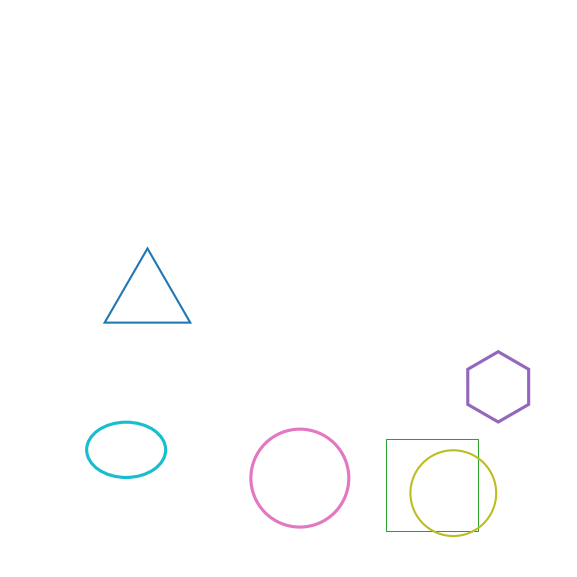[{"shape": "triangle", "thickness": 1, "radius": 0.43, "center": [0.255, 0.483]}, {"shape": "square", "thickness": 0.5, "radius": 0.4, "center": [0.747, 0.159]}, {"shape": "hexagon", "thickness": 1.5, "radius": 0.3, "center": [0.863, 0.329]}, {"shape": "circle", "thickness": 1.5, "radius": 0.42, "center": [0.519, 0.171]}, {"shape": "circle", "thickness": 1, "radius": 0.37, "center": [0.785, 0.145]}, {"shape": "oval", "thickness": 1.5, "radius": 0.34, "center": [0.218, 0.22]}]